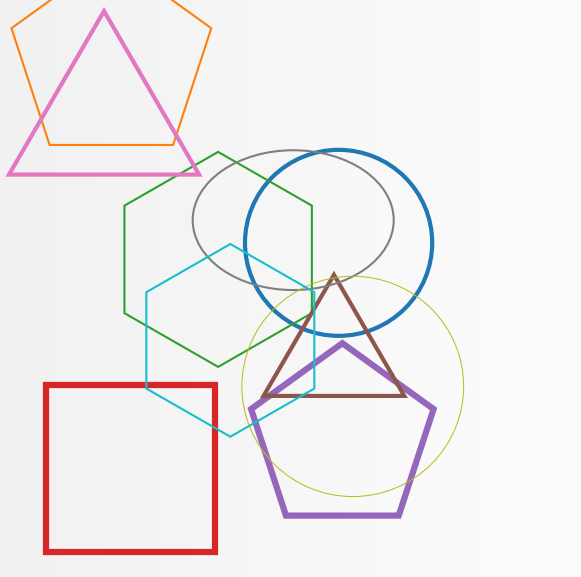[{"shape": "circle", "thickness": 2, "radius": 0.81, "center": [0.583, 0.579]}, {"shape": "pentagon", "thickness": 1, "radius": 0.9, "center": [0.192, 0.894]}, {"shape": "hexagon", "thickness": 1, "radius": 0.93, "center": [0.375, 0.55]}, {"shape": "square", "thickness": 3, "radius": 0.73, "center": [0.225, 0.188]}, {"shape": "pentagon", "thickness": 3, "radius": 0.83, "center": [0.589, 0.24]}, {"shape": "triangle", "thickness": 2, "radius": 0.7, "center": [0.575, 0.383]}, {"shape": "triangle", "thickness": 2, "radius": 0.94, "center": [0.179, 0.791]}, {"shape": "oval", "thickness": 1, "radius": 0.86, "center": [0.504, 0.618]}, {"shape": "circle", "thickness": 0.5, "radius": 0.95, "center": [0.607, 0.33]}, {"shape": "hexagon", "thickness": 1, "radius": 0.83, "center": [0.396, 0.41]}]